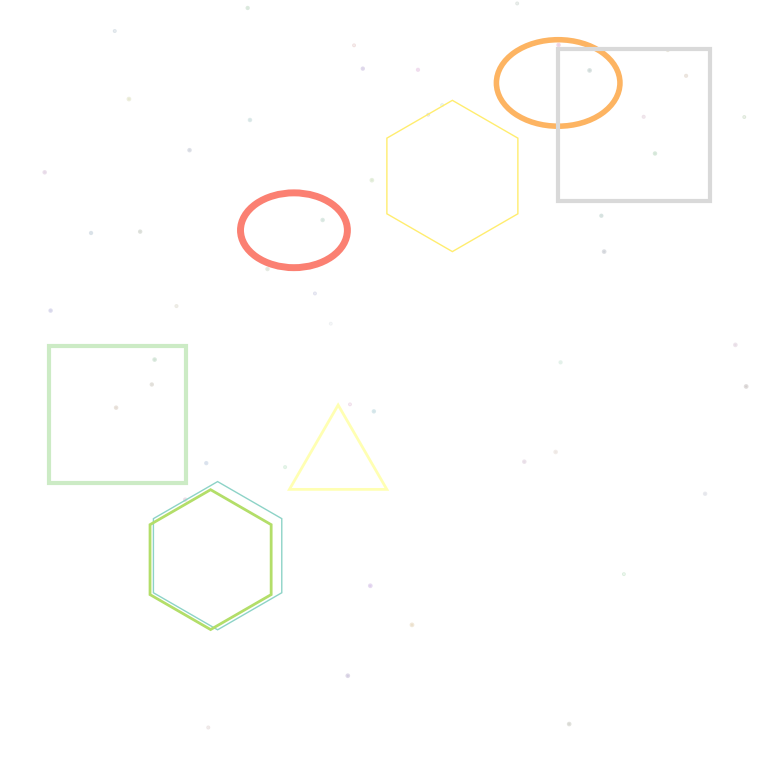[{"shape": "hexagon", "thickness": 0.5, "radius": 0.48, "center": [0.283, 0.278]}, {"shape": "triangle", "thickness": 1, "radius": 0.37, "center": [0.439, 0.401]}, {"shape": "oval", "thickness": 2.5, "radius": 0.35, "center": [0.382, 0.701]}, {"shape": "oval", "thickness": 2, "radius": 0.4, "center": [0.725, 0.892]}, {"shape": "hexagon", "thickness": 1, "radius": 0.45, "center": [0.274, 0.273]}, {"shape": "square", "thickness": 1.5, "radius": 0.49, "center": [0.824, 0.837]}, {"shape": "square", "thickness": 1.5, "radius": 0.44, "center": [0.152, 0.462]}, {"shape": "hexagon", "thickness": 0.5, "radius": 0.49, "center": [0.588, 0.771]}]